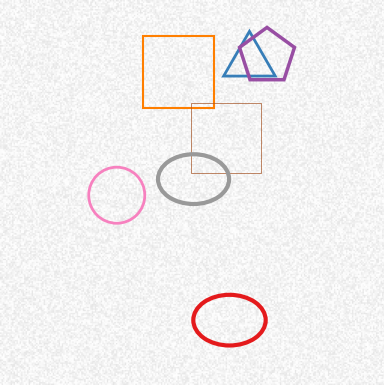[{"shape": "oval", "thickness": 3, "radius": 0.47, "center": [0.596, 0.168]}, {"shape": "triangle", "thickness": 2, "radius": 0.39, "center": [0.648, 0.841]}, {"shape": "pentagon", "thickness": 2.5, "radius": 0.38, "center": [0.694, 0.854]}, {"shape": "square", "thickness": 1.5, "radius": 0.47, "center": [0.464, 0.814]}, {"shape": "square", "thickness": 0.5, "radius": 0.45, "center": [0.587, 0.641]}, {"shape": "circle", "thickness": 2, "radius": 0.36, "center": [0.303, 0.493]}, {"shape": "oval", "thickness": 3, "radius": 0.46, "center": [0.503, 0.535]}]